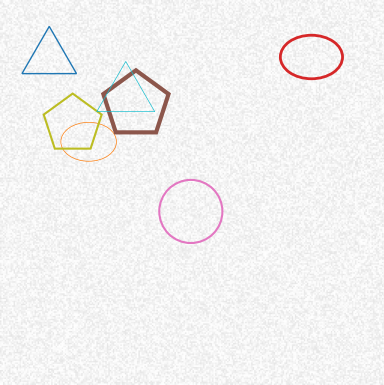[{"shape": "triangle", "thickness": 1, "radius": 0.41, "center": [0.128, 0.85]}, {"shape": "oval", "thickness": 0.5, "radius": 0.36, "center": [0.23, 0.632]}, {"shape": "oval", "thickness": 2, "radius": 0.4, "center": [0.809, 0.852]}, {"shape": "pentagon", "thickness": 3, "radius": 0.45, "center": [0.353, 0.728]}, {"shape": "circle", "thickness": 1.5, "radius": 0.41, "center": [0.496, 0.451]}, {"shape": "pentagon", "thickness": 1.5, "radius": 0.4, "center": [0.189, 0.678]}, {"shape": "triangle", "thickness": 0.5, "radius": 0.43, "center": [0.327, 0.753]}]